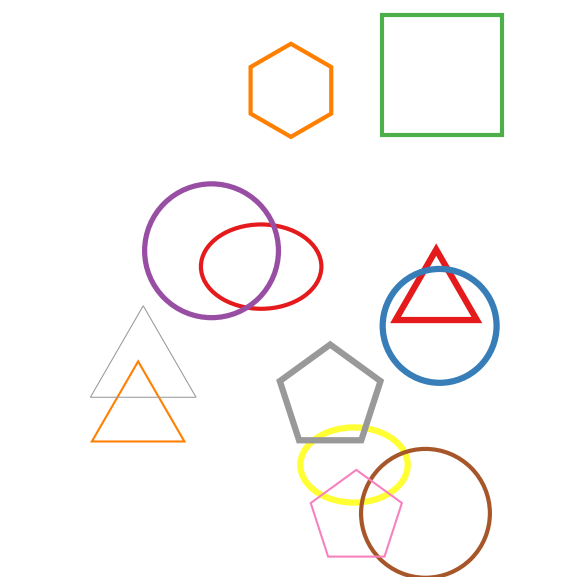[{"shape": "triangle", "thickness": 3, "radius": 0.41, "center": [0.755, 0.486]}, {"shape": "oval", "thickness": 2, "radius": 0.52, "center": [0.452, 0.537]}, {"shape": "circle", "thickness": 3, "radius": 0.49, "center": [0.761, 0.435]}, {"shape": "square", "thickness": 2, "radius": 0.52, "center": [0.765, 0.869]}, {"shape": "circle", "thickness": 2.5, "radius": 0.58, "center": [0.366, 0.565]}, {"shape": "triangle", "thickness": 1, "radius": 0.46, "center": [0.239, 0.281]}, {"shape": "hexagon", "thickness": 2, "radius": 0.4, "center": [0.504, 0.843]}, {"shape": "oval", "thickness": 3, "radius": 0.46, "center": [0.613, 0.194]}, {"shape": "circle", "thickness": 2, "radius": 0.56, "center": [0.737, 0.11]}, {"shape": "pentagon", "thickness": 1, "radius": 0.42, "center": [0.617, 0.102]}, {"shape": "pentagon", "thickness": 3, "radius": 0.46, "center": [0.572, 0.311]}, {"shape": "triangle", "thickness": 0.5, "radius": 0.53, "center": [0.248, 0.364]}]